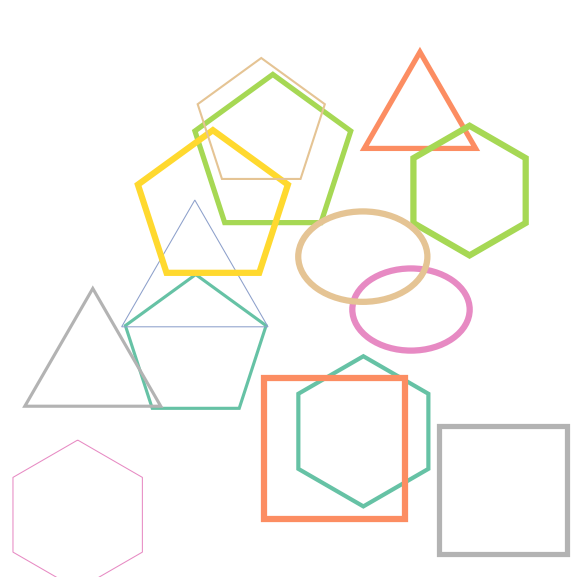[{"shape": "pentagon", "thickness": 1.5, "radius": 0.64, "center": [0.339, 0.396]}, {"shape": "hexagon", "thickness": 2, "radius": 0.65, "center": [0.629, 0.252]}, {"shape": "triangle", "thickness": 2.5, "radius": 0.56, "center": [0.727, 0.798]}, {"shape": "square", "thickness": 3, "radius": 0.61, "center": [0.58, 0.222]}, {"shape": "triangle", "thickness": 0.5, "radius": 0.73, "center": [0.337, 0.506]}, {"shape": "oval", "thickness": 3, "radius": 0.51, "center": [0.712, 0.463]}, {"shape": "hexagon", "thickness": 0.5, "radius": 0.65, "center": [0.135, 0.108]}, {"shape": "hexagon", "thickness": 3, "radius": 0.56, "center": [0.813, 0.669]}, {"shape": "pentagon", "thickness": 2.5, "radius": 0.71, "center": [0.472, 0.728]}, {"shape": "pentagon", "thickness": 3, "radius": 0.68, "center": [0.369, 0.637]}, {"shape": "oval", "thickness": 3, "radius": 0.56, "center": [0.628, 0.555]}, {"shape": "pentagon", "thickness": 1, "radius": 0.58, "center": [0.452, 0.783]}, {"shape": "square", "thickness": 2.5, "radius": 0.55, "center": [0.871, 0.151]}, {"shape": "triangle", "thickness": 1.5, "radius": 0.68, "center": [0.161, 0.364]}]